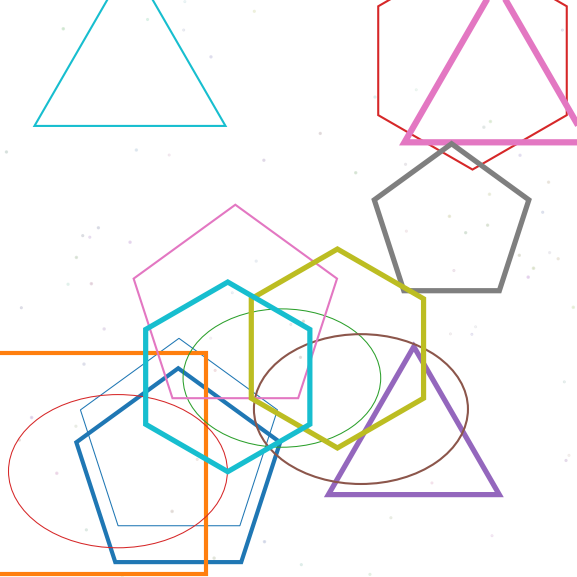[{"shape": "pentagon", "thickness": 2, "radius": 0.93, "center": [0.309, 0.176]}, {"shape": "pentagon", "thickness": 0.5, "radius": 0.9, "center": [0.31, 0.234]}, {"shape": "square", "thickness": 2, "radius": 0.96, "center": [0.166, 0.196]}, {"shape": "oval", "thickness": 0.5, "radius": 0.86, "center": [0.488, 0.344]}, {"shape": "oval", "thickness": 0.5, "radius": 0.95, "center": [0.204, 0.183]}, {"shape": "hexagon", "thickness": 1, "radius": 0.94, "center": [0.818, 0.894]}, {"shape": "triangle", "thickness": 2.5, "radius": 0.85, "center": [0.717, 0.228]}, {"shape": "oval", "thickness": 1, "radius": 0.93, "center": [0.625, 0.291]}, {"shape": "pentagon", "thickness": 1, "radius": 0.93, "center": [0.407, 0.459]}, {"shape": "triangle", "thickness": 3, "radius": 0.92, "center": [0.859, 0.844]}, {"shape": "pentagon", "thickness": 2.5, "radius": 0.7, "center": [0.782, 0.61]}, {"shape": "hexagon", "thickness": 2.5, "radius": 0.86, "center": [0.584, 0.396]}, {"shape": "hexagon", "thickness": 2.5, "radius": 0.82, "center": [0.394, 0.347]}, {"shape": "triangle", "thickness": 1, "radius": 0.95, "center": [0.225, 0.877]}]